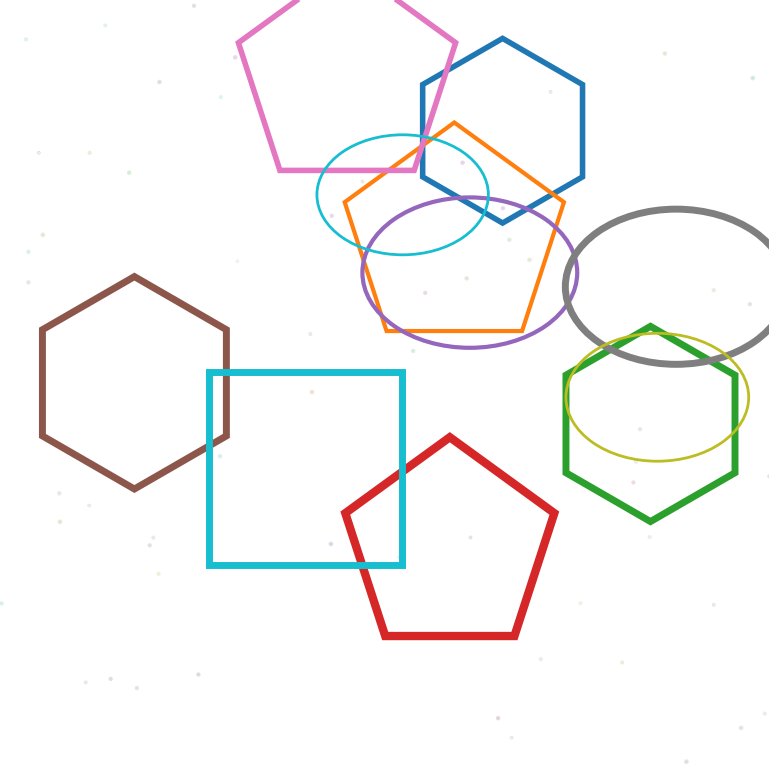[{"shape": "hexagon", "thickness": 2, "radius": 0.6, "center": [0.653, 0.83]}, {"shape": "pentagon", "thickness": 1.5, "radius": 0.75, "center": [0.59, 0.691]}, {"shape": "hexagon", "thickness": 2.5, "radius": 0.63, "center": [0.845, 0.449]}, {"shape": "pentagon", "thickness": 3, "radius": 0.71, "center": [0.584, 0.289]}, {"shape": "oval", "thickness": 1.5, "radius": 0.7, "center": [0.61, 0.646]}, {"shape": "hexagon", "thickness": 2.5, "radius": 0.69, "center": [0.175, 0.503]}, {"shape": "pentagon", "thickness": 2, "radius": 0.74, "center": [0.451, 0.899]}, {"shape": "oval", "thickness": 2.5, "radius": 0.72, "center": [0.878, 0.628]}, {"shape": "oval", "thickness": 1, "radius": 0.59, "center": [0.854, 0.484]}, {"shape": "square", "thickness": 2.5, "radius": 0.63, "center": [0.397, 0.391]}, {"shape": "oval", "thickness": 1, "radius": 0.56, "center": [0.523, 0.747]}]